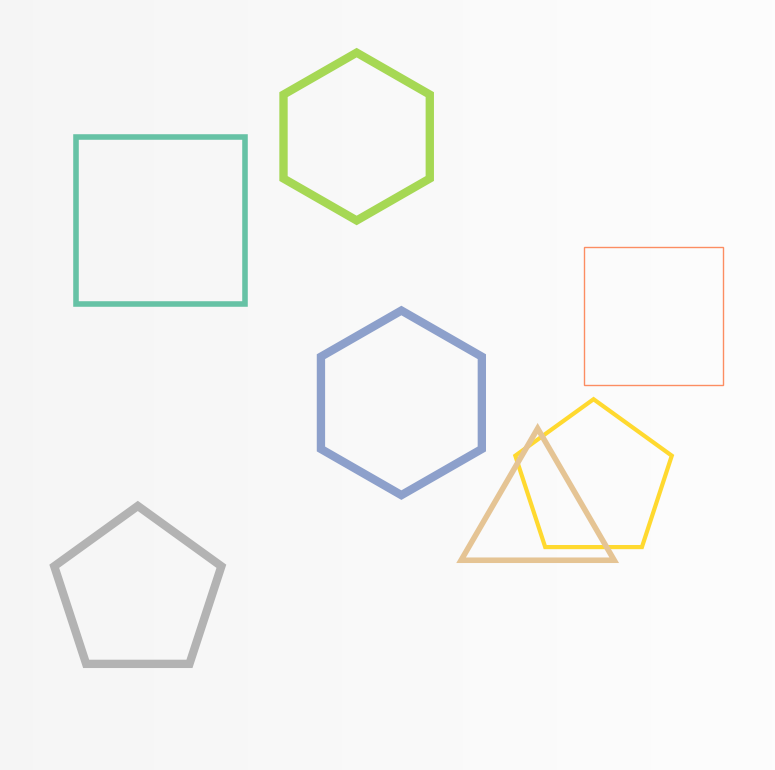[{"shape": "square", "thickness": 2, "radius": 0.54, "center": [0.207, 0.714]}, {"shape": "square", "thickness": 0.5, "radius": 0.45, "center": [0.843, 0.59]}, {"shape": "hexagon", "thickness": 3, "radius": 0.6, "center": [0.518, 0.477]}, {"shape": "hexagon", "thickness": 3, "radius": 0.54, "center": [0.46, 0.823]}, {"shape": "pentagon", "thickness": 1.5, "radius": 0.53, "center": [0.766, 0.375]}, {"shape": "triangle", "thickness": 2, "radius": 0.57, "center": [0.694, 0.329]}, {"shape": "pentagon", "thickness": 3, "radius": 0.57, "center": [0.178, 0.23]}]